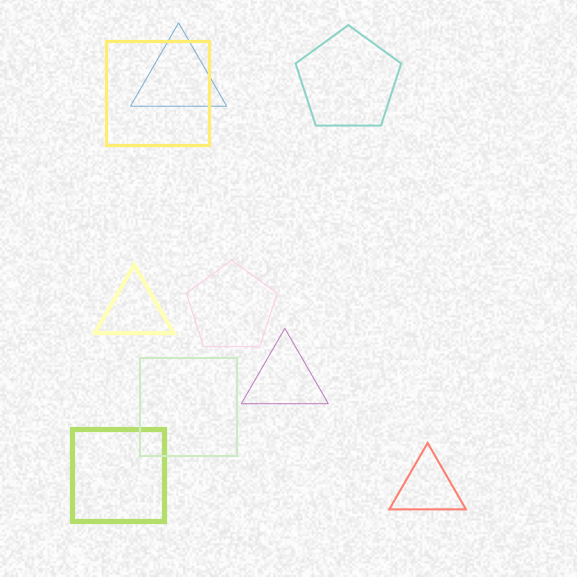[{"shape": "pentagon", "thickness": 1, "radius": 0.48, "center": [0.603, 0.859]}, {"shape": "triangle", "thickness": 2, "radius": 0.39, "center": [0.232, 0.462]}, {"shape": "triangle", "thickness": 1, "radius": 0.38, "center": [0.74, 0.155]}, {"shape": "triangle", "thickness": 0.5, "radius": 0.48, "center": [0.309, 0.863]}, {"shape": "square", "thickness": 2.5, "radius": 0.4, "center": [0.204, 0.177]}, {"shape": "pentagon", "thickness": 0.5, "radius": 0.41, "center": [0.401, 0.466]}, {"shape": "triangle", "thickness": 0.5, "radius": 0.43, "center": [0.493, 0.344]}, {"shape": "square", "thickness": 1, "radius": 0.42, "center": [0.327, 0.295]}, {"shape": "square", "thickness": 1.5, "radius": 0.45, "center": [0.272, 0.838]}]